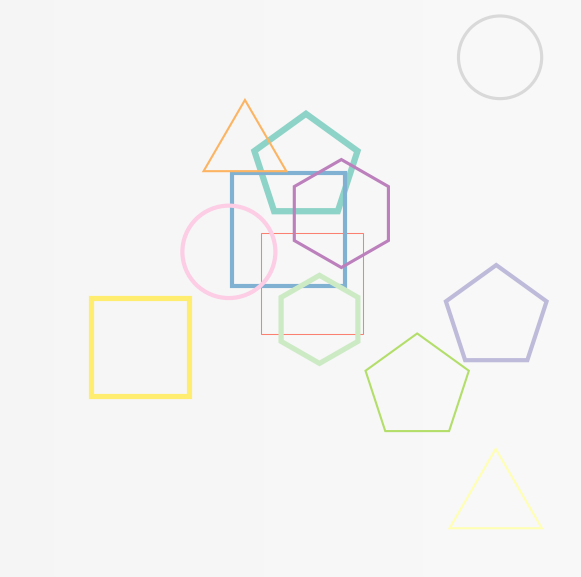[{"shape": "pentagon", "thickness": 3, "radius": 0.47, "center": [0.526, 0.709]}, {"shape": "triangle", "thickness": 1, "radius": 0.46, "center": [0.853, 0.13]}, {"shape": "pentagon", "thickness": 2, "radius": 0.46, "center": [0.854, 0.449]}, {"shape": "square", "thickness": 0.5, "radius": 0.44, "center": [0.536, 0.509]}, {"shape": "square", "thickness": 2, "radius": 0.49, "center": [0.497, 0.602]}, {"shape": "triangle", "thickness": 1, "radius": 0.41, "center": [0.421, 0.744]}, {"shape": "pentagon", "thickness": 1, "radius": 0.47, "center": [0.718, 0.328]}, {"shape": "circle", "thickness": 2, "radius": 0.4, "center": [0.394, 0.563]}, {"shape": "circle", "thickness": 1.5, "radius": 0.36, "center": [0.86, 0.9]}, {"shape": "hexagon", "thickness": 1.5, "radius": 0.47, "center": [0.587, 0.629]}, {"shape": "hexagon", "thickness": 2.5, "radius": 0.38, "center": [0.55, 0.446]}, {"shape": "square", "thickness": 2.5, "radius": 0.42, "center": [0.241, 0.398]}]